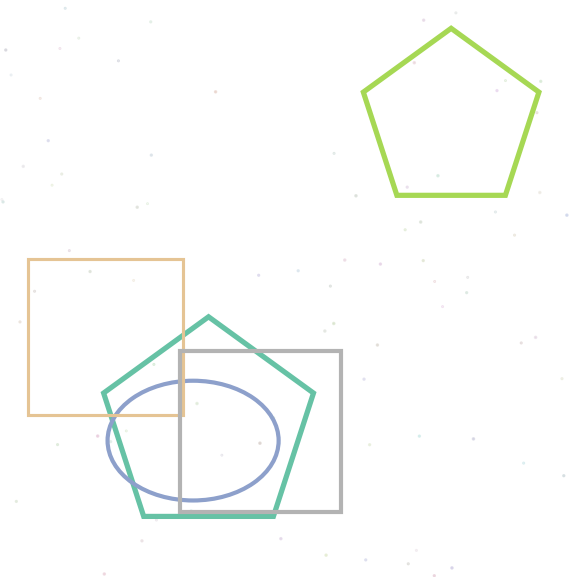[{"shape": "pentagon", "thickness": 2.5, "radius": 0.96, "center": [0.361, 0.259]}, {"shape": "oval", "thickness": 2, "radius": 0.74, "center": [0.334, 0.236]}, {"shape": "pentagon", "thickness": 2.5, "radius": 0.8, "center": [0.781, 0.79]}, {"shape": "square", "thickness": 1.5, "radius": 0.67, "center": [0.182, 0.416]}, {"shape": "square", "thickness": 2, "radius": 0.7, "center": [0.451, 0.252]}]